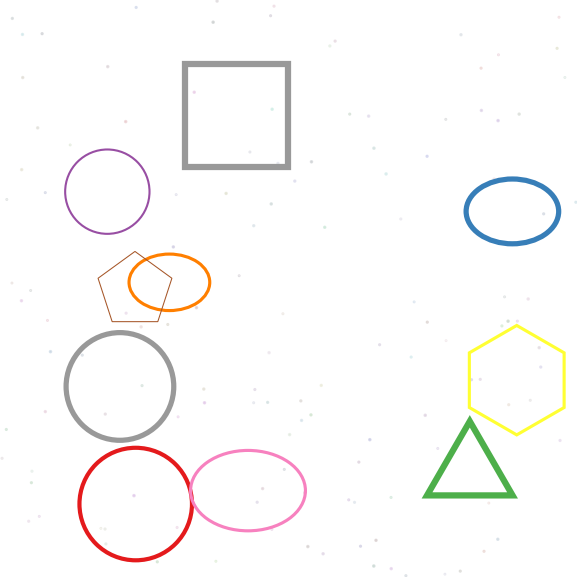[{"shape": "circle", "thickness": 2, "radius": 0.49, "center": [0.235, 0.126]}, {"shape": "oval", "thickness": 2.5, "radius": 0.4, "center": [0.887, 0.633]}, {"shape": "triangle", "thickness": 3, "radius": 0.43, "center": [0.813, 0.184]}, {"shape": "circle", "thickness": 1, "radius": 0.37, "center": [0.186, 0.667]}, {"shape": "oval", "thickness": 1.5, "radius": 0.35, "center": [0.293, 0.51]}, {"shape": "hexagon", "thickness": 1.5, "radius": 0.47, "center": [0.895, 0.341]}, {"shape": "pentagon", "thickness": 0.5, "radius": 0.34, "center": [0.234, 0.497]}, {"shape": "oval", "thickness": 1.5, "radius": 0.5, "center": [0.429, 0.15]}, {"shape": "square", "thickness": 3, "radius": 0.45, "center": [0.41, 0.799]}, {"shape": "circle", "thickness": 2.5, "radius": 0.47, "center": [0.208, 0.33]}]